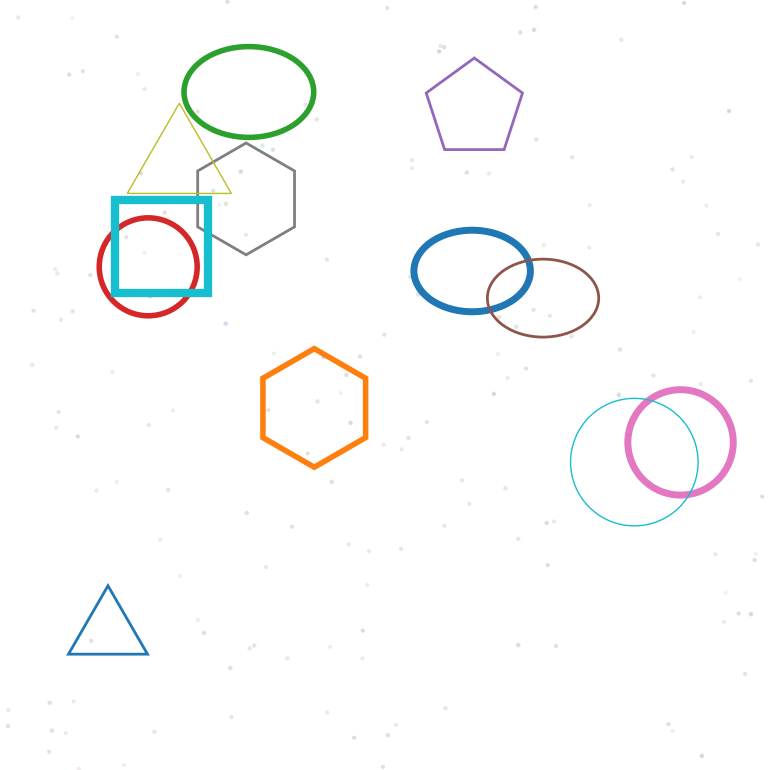[{"shape": "triangle", "thickness": 1, "radius": 0.3, "center": [0.14, 0.18]}, {"shape": "oval", "thickness": 2.5, "radius": 0.38, "center": [0.613, 0.648]}, {"shape": "hexagon", "thickness": 2, "radius": 0.38, "center": [0.408, 0.47]}, {"shape": "oval", "thickness": 2, "radius": 0.42, "center": [0.323, 0.881]}, {"shape": "circle", "thickness": 2, "radius": 0.32, "center": [0.192, 0.653]}, {"shape": "pentagon", "thickness": 1, "radius": 0.33, "center": [0.616, 0.859]}, {"shape": "oval", "thickness": 1, "radius": 0.36, "center": [0.705, 0.613]}, {"shape": "circle", "thickness": 2.5, "radius": 0.34, "center": [0.884, 0.425]}, {"shape": "hexagon", "thickness": 1, "radius": 0.36, "center": [0.32, 0.742]}, {"shape": "triangle", "thickness": 0.5, "radius": 0.39, "center": [0.233, 0.788]}, {"shape": "circle", "thickness": 0.5, "radius": 0.41, "center": [0.824, 0.4]}, {"shape": "square", "thickness": 3, "radius": 0.3, "center": [0.21, 0.68]}]